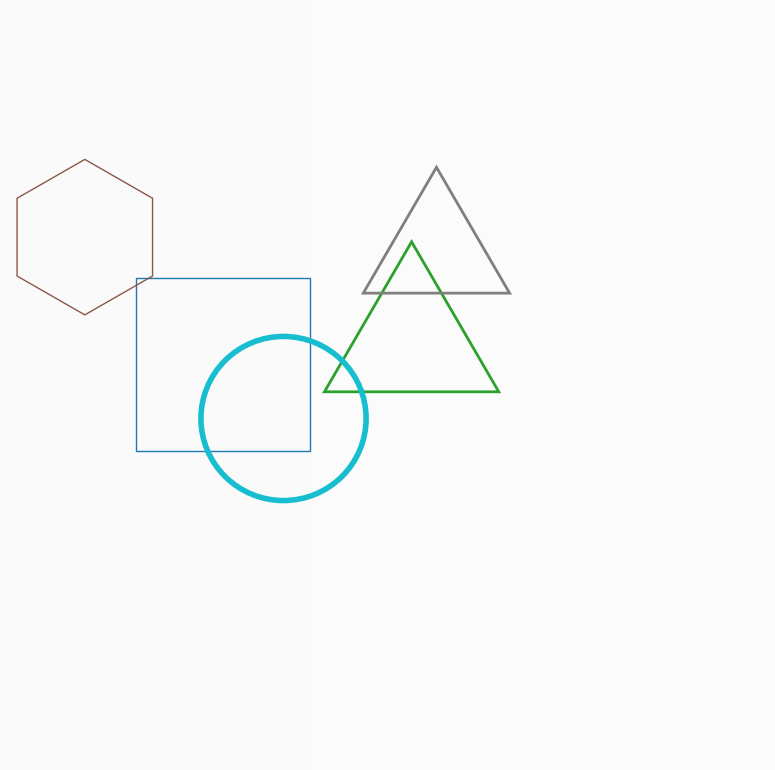[{"shape": "square", "thickness": 0.5, "radius": 0.56, "center": [0.288, 0.527]}, {"shape": "triangle", "thickness": 1, "radius": 0.65, "center": [0.531, 0.556]}, {"shape": "hexagon", "thickness": 0.5, "radius": 0.5, "center": [0.109, 0.692]}, {"shape": "triangle", "thickness": 1, "radius": 0.54, "center": [0.563, 0.674]}, {"shape": "circle", "thickness": 2, "radius": 0.53, "center": [0.366, 0.456]}]